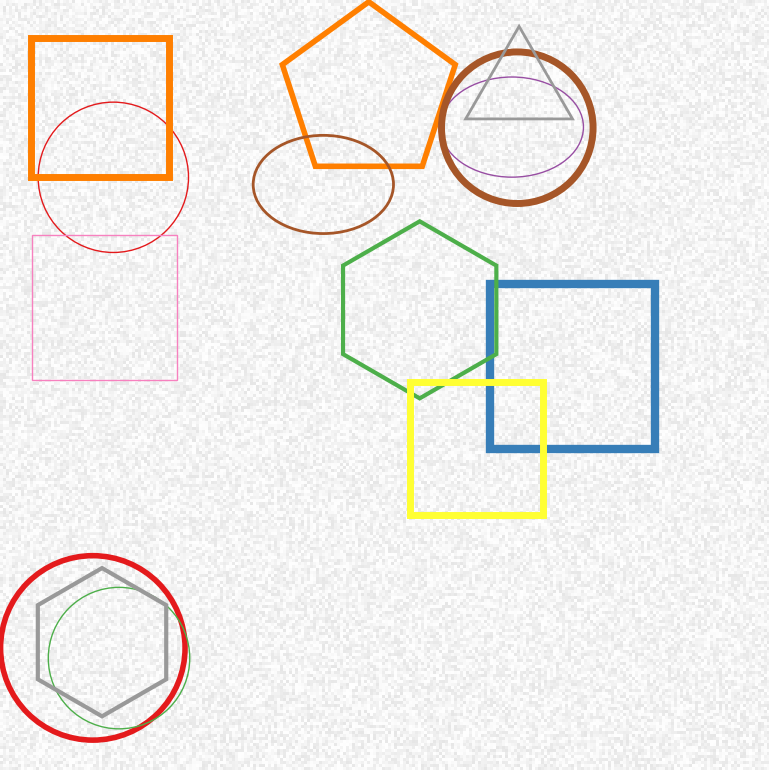[{"shape": "circle", "thickness": 2, "radius": 0.6, "center": [0.121, 0.159]}, {"shape": "circle", "thickness": 0.5, "radius": 0.49, "center": [0.147, 0.77]}, {"shape": "square", "thickness": 3, "radius": 0.54, "center": [0.743, 0.524]}, {"shape": "hexagon", "thickness": 1.5, "radius": 0.57, "center": [0.545, 0.598]}, {"shape": "circle", "thickness": 0.5, "radius": 0.46, "center": [0.155, 0.145]}, {"shape": "oval", "thickness": 0.5, "radius": 0.46, "center": [0.665, 0.835]}, {"shape": "pentagon", "thickness": 2, "radius": 0.59, "center": [0.479, 0.88]}, {"shape": "square", "thickness": 2.5, "radius": 0.45, "center": [0.13, 0.861]}, {"shape": "square", "thickness": 2.5, "radius": 0.43, "center": [0.618, 0.417]}, {"shape": "oval", "thickness": 1, "radius": 0.46, "center": [0.42, 0.76]}, {"shape": "circle", "thickness": 2.5, "radius": 0.49, "center": [0.672, 0.834]}, {"shape": "square", "thickness": 0.5, "radius": 0.47, "center": [0.136, 0.601]}, {"shape": "hexagon", "thickness": 1.5, "radius": 0.48, "center": [0.132, 0.166]}, {"shape": "triangle", "thickness": 1, "radius": 0.4, "center": [0.674, 0.886]}]